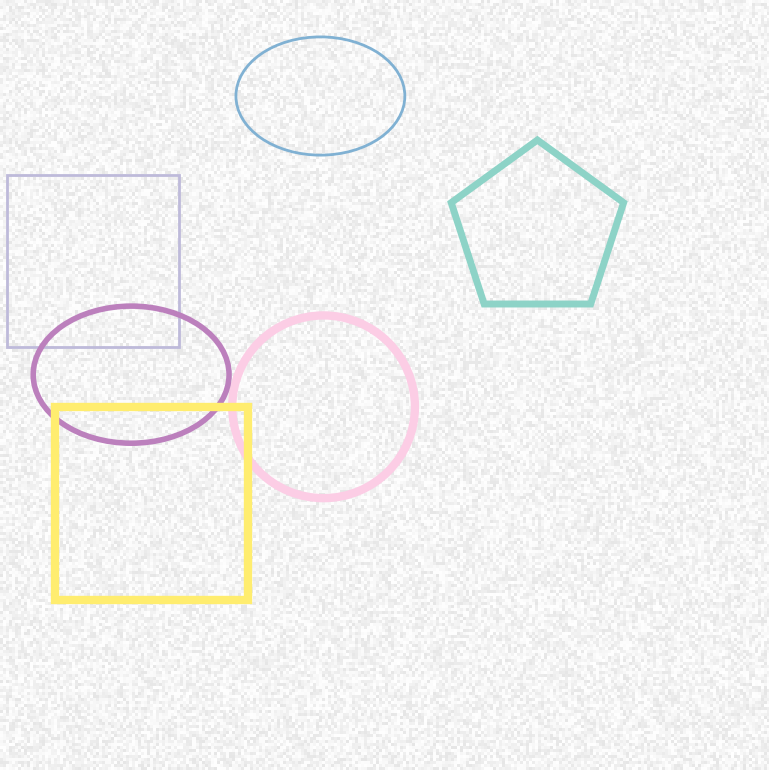[{"shape": "pentagon", "thickness": 2.5, "radius": 0.59, "center": [0.698, 0.7]}, {"shape": "square", "thickness": 1, "radius": 0.56, "center": [0.12, 0.662]}, {"shape": "oval", "thickness": 1, "radius": 0.55, "center": [0.416, 0.875]}, {"shape": "circle", "thickness": 3, "radius": 0.59, "center": [0.42, 0.472]}, {"shape": "oval", "thickness": 2, "radius": 0.64, "center": [0.17, 0.513]}, {"shape": "square", "thickness": 3, "radius": 0.63, "center": [0.197, 0.346]}]